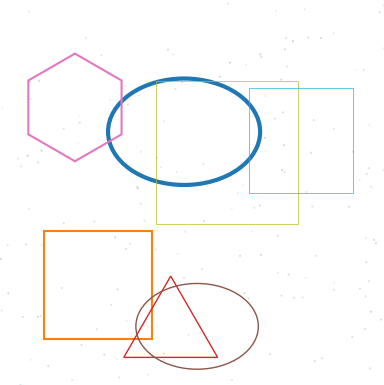[{"shape": "oval", "thickness": 3, "radius": 0.99, "center": [0.478, 0.658]}, {"shape": "square", "thickness": 1.5, "radius": 0.7, "center": [0.255, 0.259]}, {"shape": "triangle", "thickness": 1, "radius": 0.7, "center": [0.443, 0.142]}, {"shape": "oval", "thickness": 1, "radius": 0.8, "center": [0.512, 0.152]}, {"shape": "hexagon", "thickness": 1.5, "radius": 0.7, "center": [0.195, 0.721]}, {"shape": "square", "thickness": 0.5, "radius": 0.93, "center": [0.589, 0.603]}, {"shape": "square", "thickness": 0.5, "radius": 0.68, "center": [0.782, 0.636]}]